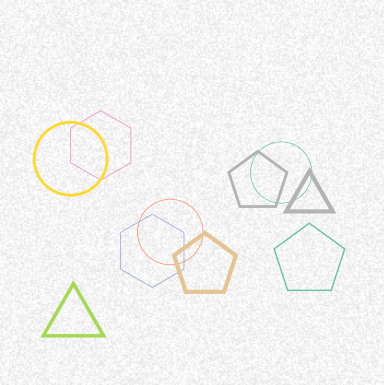[{"shape": "pentagon", "thickness": 1, "radius": 0.48, "center": [0.804, 0.324]}, {"shape": "circle", "thickness": 0.5, "radius": 0.4, "center": [0.73, 0.552]}, {"shape": "circle", "thickness": 0.5, "radius": 0.43, "center": [0.442, 0.397]}, {"shape": "hexagon", "thickness": 0.5, "radius": 0.48, "center": [0.395, 0.349]}, {"shape": "hexagon", "thickness": 0.5, "radius": 0.45, "center": [0.262, 0.622]}, {"shape": "triangle", "thickness": 2.5, "radius": 0.45, "center": [0.191, 0.173]}, {"shape": "circle", "thickness": 2, "radius": 0.47, "center": [0.184, 0.588]}, {"shape": "pentagon", "thickness": 3, "radius": 0.42, "center": [0.532, 0.31]}, {"shape": "pentagon", "thickness": 2, "radius": 0.4, "center": [0.67, 0.528]}, {"shape": "triangle", "thickness": 3, "radius": 0.35, "center": [0.804, 0.486]}]